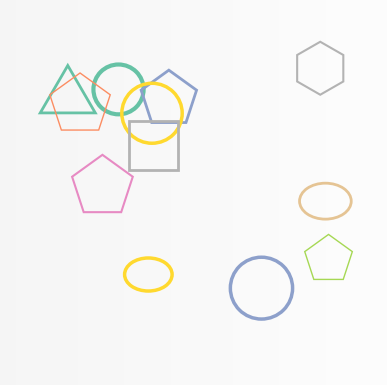[{"shape": "circle", "thickness": 3, "radius": 0.32, "center": [0.306, 0.768]}, {"shape": "triangle", "thickness": 2, "radius": 0.41, "center": [0.175, 0.748]}, {"shape": "pentagon", "thickness": 1, "radius": 0.41, "center": [0.207, 0.728]}, {"shape": "circle", "thickness": 2.5, "radius": 0.4, "center": [0.675, 0.252]}, {"shape": "pentagon", "thickness": 2, "radius": 0.38, "center": [0.436, 0.743]}, {"shape": "pentagon", "thickness": 1.5, "radius": 0.41, "center": [0.264, 0.516]}, {"shape": "pentagon", "thickness": 1, "radius": 0.32, "center": [0.848, 0.326]}, {"shape": "oval", "thickness": 2.5, "radius": 0.31, "center": [0.383, 0.287]}, {"shape": "circle", "thickness": 2.5, "radius": 0.39, "center": [0.392, 0.706]}, {"shape": "oval", "thickness": 2, "radius": 0.33, "center": [0.84, 0.478]}, {"shape": "square", "thickness": 2, "radius": 0.31, "center": [0.395, 0.622]}, {"shape": "hexagon", "thickness": 1.5, "radius": 0.34, "center": [0.826, 0.823]}]